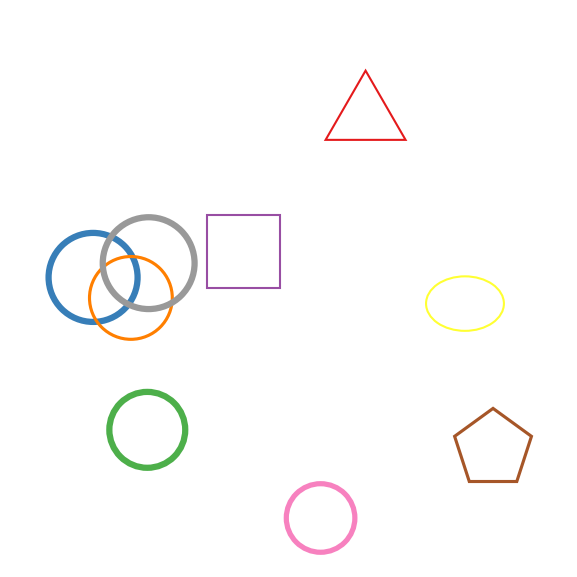[{"shape": "triangle", "thickness": 1, "radius": 0.4, "center": [0.633, 0.797]}, {"shape": "circle", "thickness": 3, "radius": 0.39, "center": [0.161, 0.519]}, {"shape": "circle", "thickness": 3, "radius": 0.33, "center": [0.255, 0.255]}, {"shape": "square", "thickness": 1, "radius": 0.32, "center": [0.421, 0.564]}, {"shape": "circle", "thickness": 1.5, "radius": 0.36, "center": [0.227, 0.483]}, {"shape": "oval", "thickness": 1, "radius": 0.34, "center": [0.805, 0.473]}, {"shape": "pentagon", "thickness": 1.5, "radius": 0.35, "center": [0.854, 0.222]}, {"shape": "circle", "thickness": 2.5, "radius": 0.3, "center": [0.555, 0.102]}, {"shape": "circle", "thickness": 3, "radius": 0.4, "center": [0.257, 0.543]}]